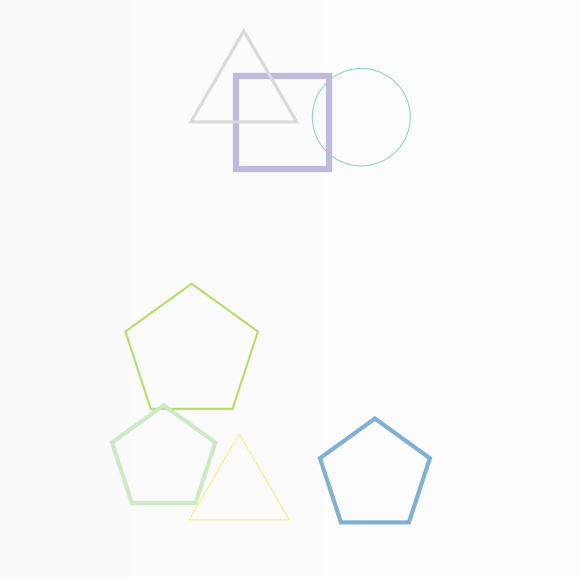[{"shape": "circle", "thickness": 0.5, "radius": 0.42, "center": [0.622, 0.796]}, {"shape": "square", "thickness": 3, "radius": 0.4, "center": [0.486, 0.787]}, {"shape": "pentagon", "thickness": 2, "radius": 0.5, "center": [0.645, 0.175]}, {"shape": "pentagon", "thickness": 1, "radius": 0.6, "center": [0.33, 0.388]}, {"shape": "triangle", "thickness": 1.5, "radius": 0.53, "center": [0.419, 0.841]}, {"shape": "pentagon", "thickness": 2, "radius": 0.47, "center": [0.282, 0.204]}, {"shape": "triangle", "thickness": 0.5, "radius": 0.5, "center": [0.412, 0.149]}]